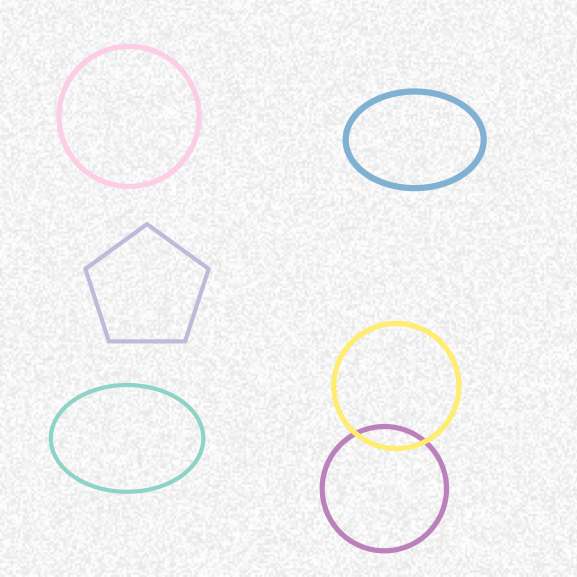[{"shape": "oval", "thickness": 2, "radius": 0.66, "center": [0.22, 0.24]}, {"shape": "pentagon", "thickness": 2, "radius": 0.56, "center": [0.255, 0.499]}, {"shape": "oval", "thickness": 3, "radius": 0.6, "center": [0.718, 0.757]}, {"shape": "circle", "thickness": 2.5, "radius": 0.61, "center": [0.223, 0.798]}, {"shape": "circle", "thickness": 2.5, "radius": 0.54, "center": [0.666, 0.153]}, {"shape": "circle", "thickness": 2.5, "radius": 0.54, "center": [0.686, 0.331]}]